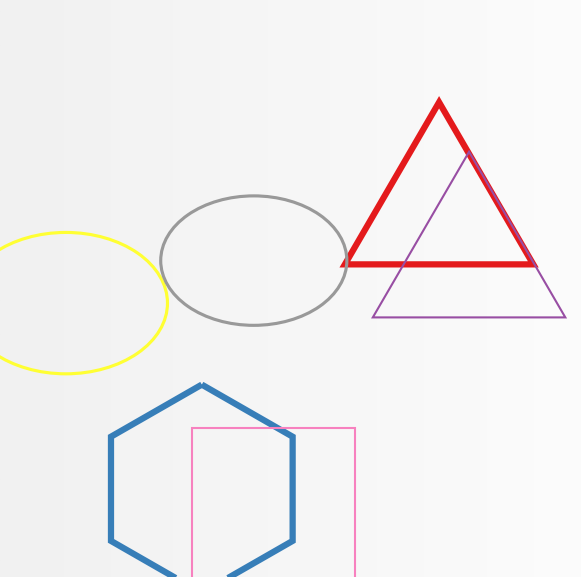[{"shape": "triangle", "thickness": 3, "radius": 0.94, "center": [0.755, 0.635]}, {"shape": "hexagon", "thickness": 3, "radius": 0.9, "center": [0.347, 0.153]}, {"shape": "triangle", "thickness": 1, "radius": 0.96, "center": [0.807, 0.545]}, {"shape": "oval", "thickness": 1.5, "radius": 0.87, "center": [0.113, 0.474]}, {"shape": "square", "thickness": 1, "radius": 0.7, "center": [0.471, 0.118]}, {"shape": "oval", "thickness": 1.5, "radius": 0.8, "center": [0.437, 0.548]}]